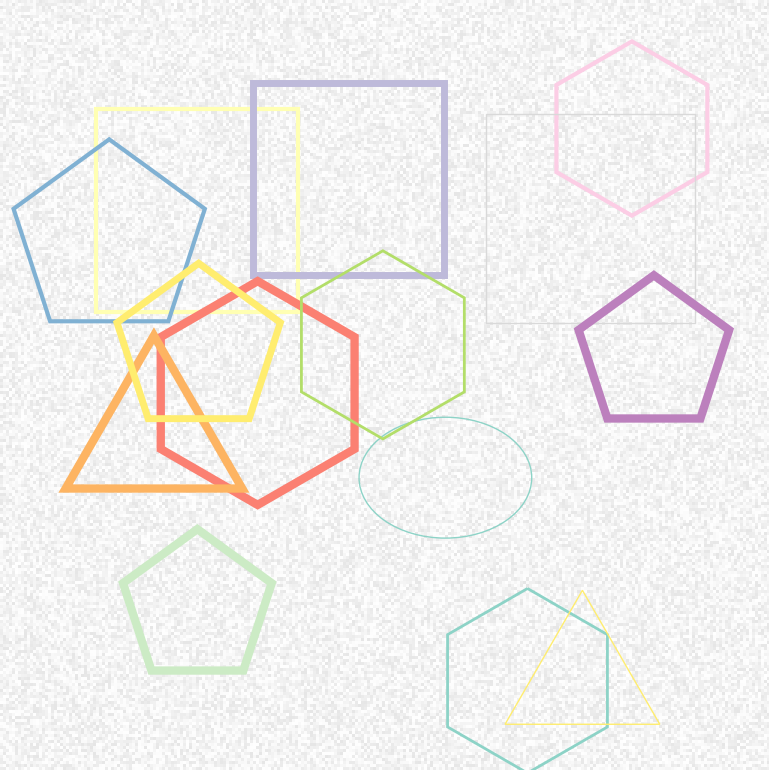[{"shape": "hexagon", "thickness": 1, "radius": 0.6, "center": [0.685, 0.116]}, {"shape": "oval", "thickness": 0.5, "radius": 0.56, "center": [0.578, 0.38]}, {"shape": "square", "thickness": 1.5, "radius": 0.66, "center": [0.256, 0.727]}, {"shape": "square", "thickness": 2.5, "radius": 0.62, "center": [0.453, 0.767]}, {"shape": "hexagon", "thickness": 3, "radius": 0.73, "center": [0.335, 0.49]}, {"shape": "pentagon", "thickness": 1.5, "radius": 0.65, "center": [0.142, 0.688]}, {"shape": "triangle", "thickness": 3, "radius": 0.66, "center": [0.2, 0.432]}, {"shape": "hexagon", "thickness": 1, "radius": 0.61, "center": [0.497, 0.552]}, {"shape": "hexagon", "thickness": 1.5, "radius": 0.57, "center": [0.821, 0.833]}, {"shape": "square", "thickness": 0.5, "radius": 0.68, "center": [0.766, 0.716]}, {"shape": "pentagon", "thickness": 3, "radius": 0.51, "center": [0.849, 0.54]}, {"shape": "pentagon", "thickness": 3, "radius": 0.51, "center": [0.256, 0.211]}, {"shape": "triangle", "thickness": 0.5, "radius": 0.58, "center": [0.756, 0.117]}, {"shape": "pentagon", "thickness": 2.5, "radius": 0.56, "center": [0.258, 0.547]}]